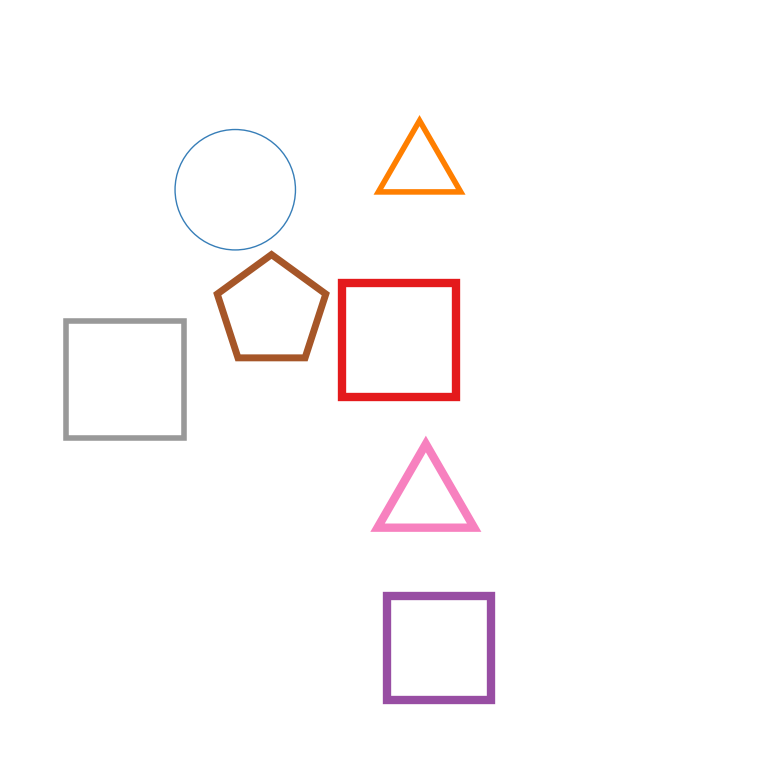[{"shape": "square", "thickness": 3, "radius": 0.37, "center": [0.519, 0.558]}, {"shape": "circle", "thickness": 0.5, "radius": 0.39, "center": [0.306, 0.754]}, {"shape": "square", "thickness": 3, "radius": 0.34, "center": [0.57, 0.158]}, {"shape": "triangle", "thickness": 2, "radius": 0.31, "center": [0.545, 0.782]}, {"shape": "pentagon", "thickness": 2.5, "radius": 0.37, "center": [0.353, 0.595]}, {"shape": "triangle", "thickness": 3, "radius": 0.36, "center": [0.553, 0.351]}, {"shape": "square", "thickness": 2, "radius": 0.38, "center": [0.162, 0.507]}]